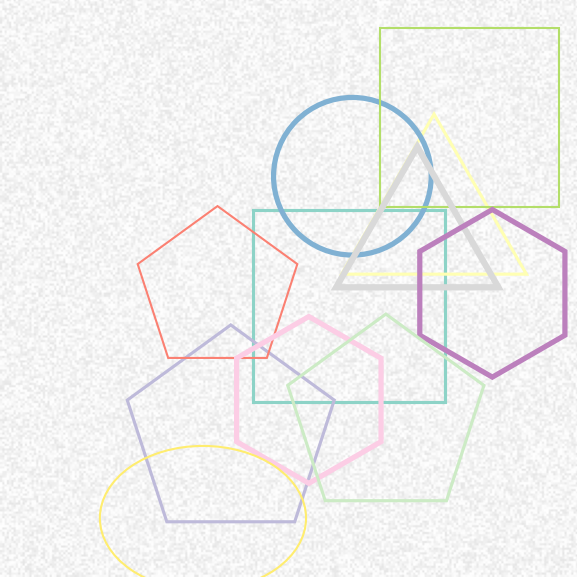[{"shape": "square", "thickness": 1.5, "radius": 0.83, "center": [0.605, 0.469]}, {"shape": "triangle", "thickness": 1.5, "radius": 0.92, "center": [0.752, 0.617]}, {"shape": "pentagon", "thickness": 1.5, "radius": 0.94, "center": [0.4, 0.248]}, {"shape": "pentagon", "thickness": 1, "radius": 0.73, "center": [0.377, 0.497]}, {"shape": "circle", "thickness": 2.5, "radius": 0.68, "center": [0.61, 0.694]}, {"shape": "square", "thickness": 1, "radius": 0.77, "center": [0.813, 0.796]}, {"shape": "hexagon", "thickness": 2.5, "radius": 0.72, "center": [0.535, 0.307]}, {"shape": "triangle", "thickness": 3, "radius": 0.81, "center": [0.723, 0.583]}, {"shape": "hexagon", "thickness": 2.5, "radius": 0.73, "center": [0.853, 0.491]}, {"shape": "pentagon", "thickness": 1.5, "radius": 0.89, "center": [0.668, 0.277]}, {"shape": "oval", "thickness": 1, "radius": 0.89, "center": [0.351, 0.102]}]